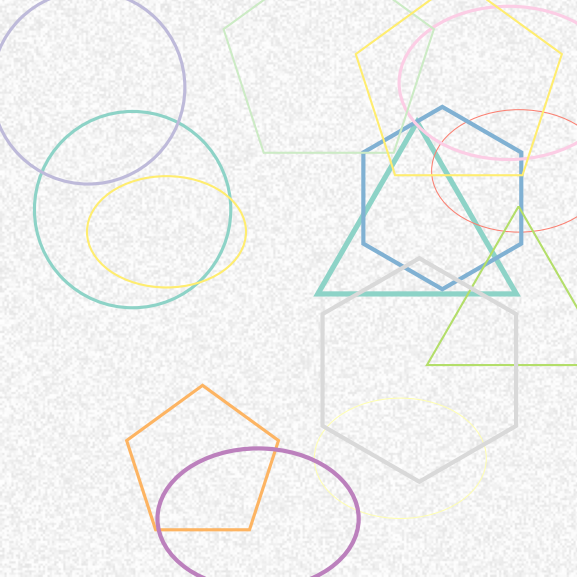[{"shape": "triangle", "thickness": 2.5, "radius": 0.99, "center": [0.722, 0.589]}, {"shape": "circle", "thickness": 1.5, "radius": 0.85, "center": [0.23, 0.636]}, {"shape": "oval", "thickness": 0.5, "radius": 0.74, "center": [0.693, 0.206]}, {"shape": "circle", "thickness": 1.5, "radius": 0.84, "center": [0.153, 0.848]}, {"shape": "oval", "thickness": 0.5, "radius": 0.76, "center": [0.899, 0.703]}, {"shape": "hexagon", "thickness": 2, "radius": 0.79, "center": [0.766, 0.656]}, {"shape": "pentagon", "thickness": 1.5, "radius": 0.69, "center": [0.351, 0.194]}, {"shape": "triangle", "thickness": 1, "radius": 0.92, "center": [0.898, 0.459]}, {"shape": "oval", "thickness": 1.5, "radius": 0.95, "center": [0.881, 0.856]}, {"shape": "hexagon", "thickness": 2, "radius": 0.97, "center": [0.726, 0.358]}, {"shape": "oval", "thickness": 2, "radius": 0.87, "center": [0.447, 0.101]}, {"shape": "pentagon", "thickness": 1, "radius": 0.96, "center": [0.569, 0.889]}, {"shape": "pentagon", "thickness": 1, "radius": 0.94, "center": [0.794, 0.847]}, {"shape": "oval", "thickness": 1, "radius": 0.69, "center": [0.288, 0.598]}]